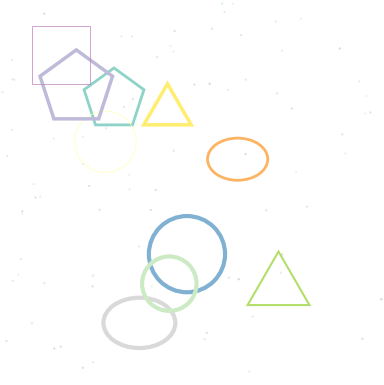[{"shape": "pentagon", "thickness": 2, "radius": 0.41, "center": [0.296, 0.742]}, {"shape": "circle", "thickness": 0.5, "radius": 0.4, "center": [0.274, 0.632]}, {"shape": "pentagon", "thickness": 2.5, "radius": 0.5, "center": [0.198, 0.771]}, {"shape": "circle", "thickness": 3, "radius": 0.49, "center": [0.486, 0.34]}, {"shape": "oval", "thickness": 2, "radius": 0.39, "center": [0.617, 0.587]}, {"shape": "triangle", "thickness": 1.5, "radius": 0.46, "center": [0.723, 0.254]}, {"shape": "oval", "thickness": 3, "radius": 0.47, "center": [0.362, 0.161]}, {"shape": "square", "thickness": 0.5, "radius": 0.38, "center": [0.158, 0.857]}, {"shape": "circle", "thickness": 3, "radius": 0.35, "center": [0.44, 0.263]}, {"shape": "triangle", "thickness": 2.5, "radius": 0.36, "center": [0.435, 0.711]}]